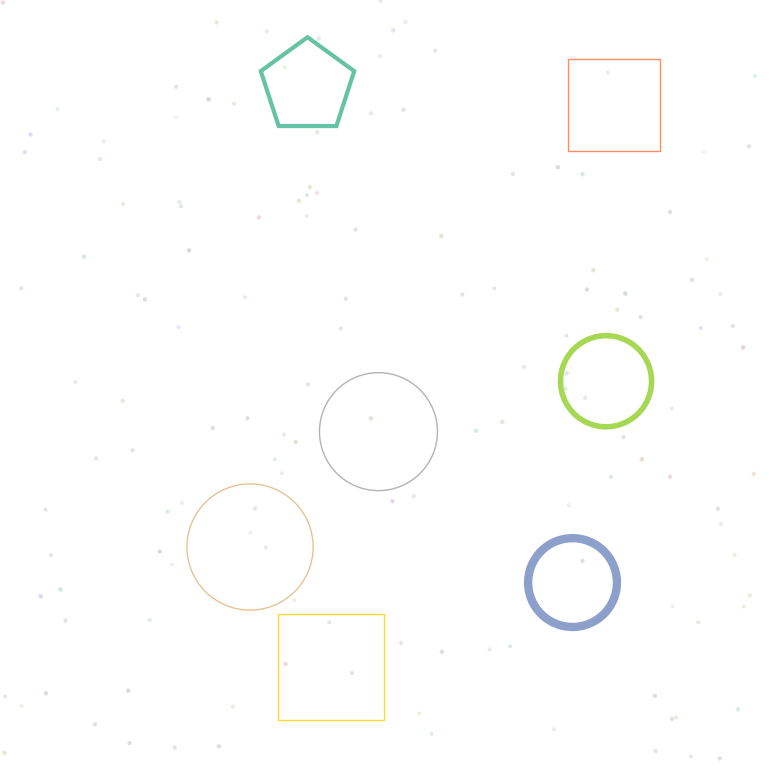[{"shape": "pentagon", "thickness": 1.5, "radius": 0.32, "center": [0.399, 0.888]}, {"shape": "square", "thickness": 0.5, "radius": 0.3, "center": [0.798, 0.864]}, {"shape": "circle", "thickness": 3, "radius": 0.29, "center": [0.744, 0.243]}, {"shape": "circle", "thickness": 2, "radius": 0.3, "center": [0.787, 0.505]}, {"shape": "square", "thickness": 0.5, "radius": 0.34, "center": [0.43, 0.134]}, {"shape": "circle", "thickness": 0.5, "radius": 0.41, "center": [0.325, 0.29]}, {"shape": "circle", "thickness": 0.5, "radius": 0.38, "center": [0.492, 0.439]}]